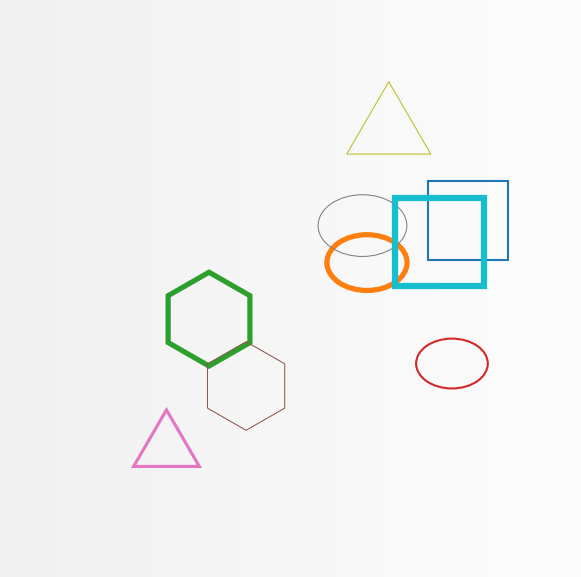[{"shape": "square", "thickness": 1, "radius": 0.34, "center": [0.805, 0.618]}, {"shape": "oval", "thickness": 2.5, "radius": 0.34, "center": [0.631, 0.544]}, {"shape": "hexagon", "thickness": 2.5, "radius": 0.41, "center": [0.36, 0.447]}, {"shape": "oval", "thickness": 1, "radius": 0.31, "center": [0.778, 0.37]}, {"shape": "hexagon", "thickness": 0.5, "radius": 0.38, "center": [0.423, 0.331]}, {"shape": "triangle", "thickness": 1.5, "radius": 0.33, "center": [0.286, 0.224]}, {"shape": "oval", "thickness": 0.5, "radius": 0.38, "center": [0.624, 0.609]}, {"shape": "triangle", "thickness": 0.5, "radius": 0.42, "center": [0.669, 0.774]}, {"shape": "square", "thickness": 3, "radius": 0.38, "center": [0.757, 0.579]}]